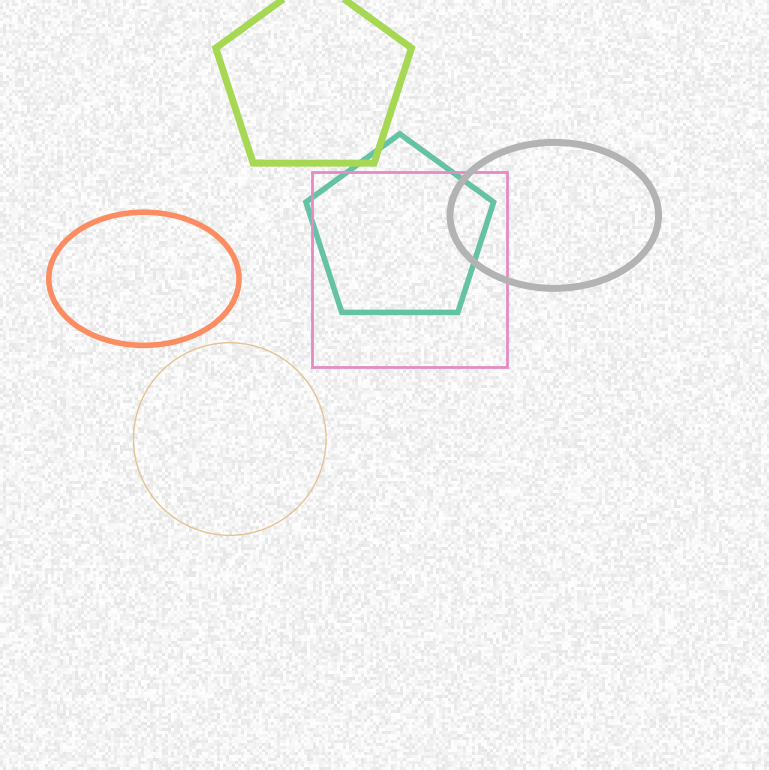[{"shape": "pentagon", "thickness": 2, "radius": 0.64, "center": [0.519, 0.698]}, {"shape": "oval", "thickness": 2, "radius": 0.62, "center": [0.187, 0.638]}, {"shape": "square", "thickness": 1, "radius": 0.63, "center": [0.532, 0.651]}, {"shape": "pentagon", "thickness": 2.5, "radius": 0.67, "center": [0.407, 0.896]}, {"shape": "circle", "thickness": 0.5, "radius": 0.63, "center": [0.298, 0.43]}, {"shape": "oval", "thickness": 2.5, "radius": 0.68, "center": [0.72, 0.72]}]